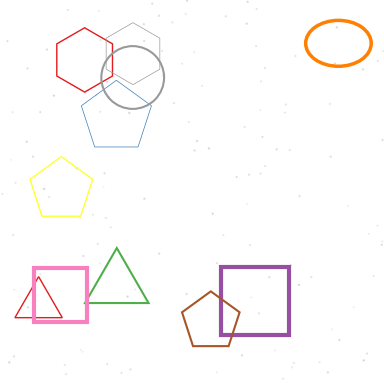[{"shape": "hexagon", "thickness": 1, "radius": 0.42, "center": [0.22, 0.844]}, {"shape": "triangle", "thickness": 1, "radius": 0.36, "center": [0.1, 0.21]}, {"shape": "pentagon", "thickness": 0.5, "radius": 0.48, "center": [0.302, 0.696]}, {"shape": "triangle", "thickness": 1.5, "radius": 0.48, "center": [0.303, 0.26]}, {"shape": "square", "thickness": 3, "radius": 0.44, "center": [0.661, 0.219]}, {"shape": "oval", "thickness": 2.5, "radius": 0.43, "center": [0.879, 0.887]}, {"shape": "pentagon", "thickness": 1, "radius": 0.43, "center": [0.159, 0.508]}, {"shape": "pentagon", "thickness": 1.5, "radius": 0.39, "center": [0.548, 0.165]}, {"shape": "square", "thickness": 3, "radius": 0.35, "center": [0.157, 0.233]}, {"shape": "hexagon", "thickness": 0.5, "radius": 0.4, "center": [0.345, 0.861]}, {"shape": "circle", "thickness": 1.5, "radius": 0.41, "center": [0.345, 0.799]}]